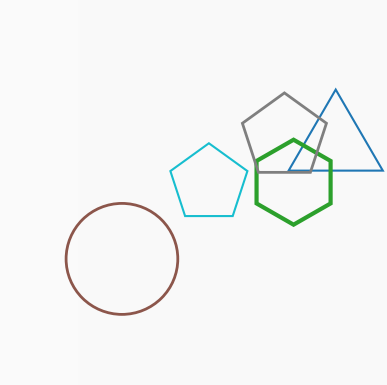[{"shape": "triangle", "thickness": 1.5, "radius": 0.7, "center": [0.866, 0.627]}, {"shape": "hexagon", "thickness": 3, "radius": 0.55, "center": [0.758, 0.527]}, {"shape": "circle", "thickness": 2, "radius": 0.72, "center": [0.315, 0.328]}, {"shape": "pentagon", "thickness": 2, "radius": 0.57, "center": [0.734, 0.645]}, {"shape": "pentagon", "thickness": 1.5, "radius": 0.52, "center": [0.539, 0.523]}]